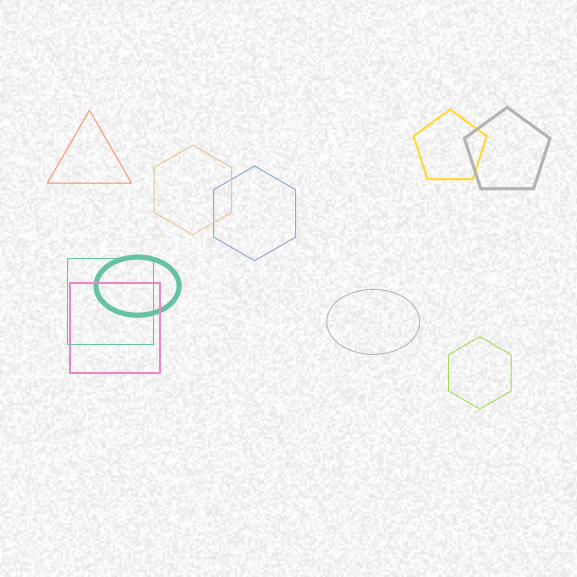[{"shape": "oval", "thickness": 2.5, "radius": 0.36, "center": [0.238, 0.504]}, {"shape": "square", "thickness": 0.5, "radius": 0.37, "center": [0.19, 0.478]}, {"shape": "triangle", "thickness": 0.5, "radius": 0.42, "center": [0.155, 0.724]}, {"shape": "hexagon", "thickness": 0.5, "radius": 0.41, "center": [0.441, 0.63]}, {"shape": "square", "thickness": 1, "radius": 0.39, "center": [0.199, 0.431]}, {"shape": "hexagon", "thickness": 0.5, "radius": 0.31, "center": [0.831, 0.353]}, {"shape": "pentagon", "thickness": 1, "radius": 0.33, "center": [0.779, 0.743]}, {"shape": "hexagon", "thickness": 0.5, "radius": 0.39, "center": [0.334, 0.67]}, {"shape": "pentagon", "thickness": 1.5, "radius": 0.39, "center": [0.878, 0.735]}, {"shape": "oval", "thickness": 0.5, "radius": 0.4, "center": [0.646, 0.442]}]